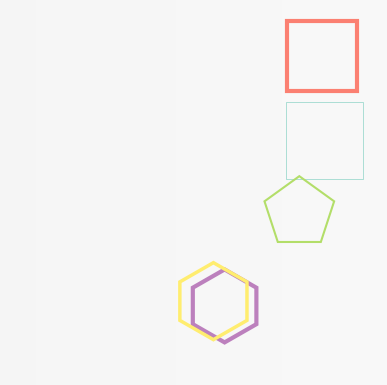[{"shape": "square", "thickness": 0.5, "radius": 0.5, "center": [0.836, 0.635]}, {"shape": "square", "thickness": 3, "radius": 0.45, "center": [0.831, 0.854]}, {"shape": "pentagon", "thickness": 1.5, "radius": 0.47, "center": [0.772, 0.448]}, {"shape": "hexagon", "thickness": 3, "radius": 0.47, "center": [0.58, 0.205]}, {"shape": "hexagon", "thickness": 2.5, "radius": 0.5, "center": [0.551, 0.218]}]